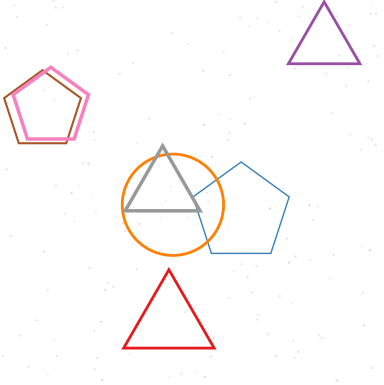[{"shape": "triangle", "thickness": 2, "radius": 0.68, "center": [0.439, 0.164]}, {"shape": "pentagon", "thickness": 1, "radius": 0.66, "center": [0.626, 0.448]}, {"shape": "triangle", "thickness": 2, "radius": 0.54, "center": [0.842, 0.888]}, {"shape": "circle", "thickness": 2, "radius": 0.66, "center": [0.449, 0.468]}, {"shape": "pentagon", "thickness": 1.5, "radius": 0.52, "center": [0.11, 0.713]}, {"shape": "pentagon", "thickness": 2.5, "radius": 0.51, "center": [0.132, 0.722]}, {"shape": "triangle", "thickness": 2.5, "radius": 0.56, "center": [0.422, 0.509]}]